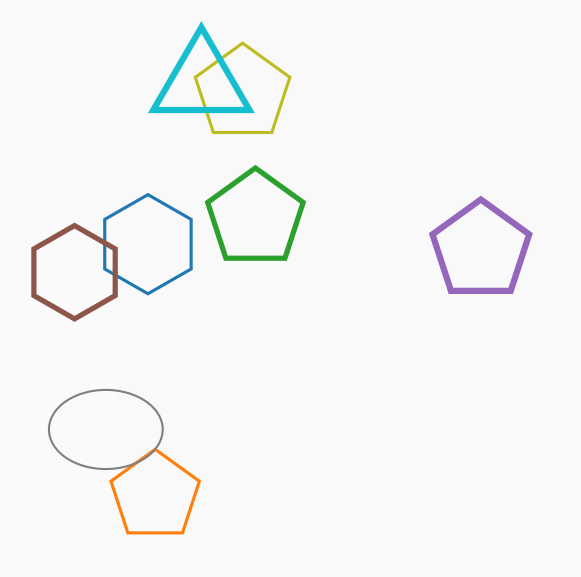[{"shape": "hexagon", "thickness": 1.5, "radius": 0.43, "center": [0.255, 0.576]}, {"shape": "pentagon", "thickness": 1.5, "radius": 0.4, "center": [0.267, 0.141]}, {"shape": "pentagon", "thickness": 2.5, "radius": 0.43, "center": [0.439, 0.622]}, {"shape": "pentagon", "thickness": 3, "radius": 0.44, "center": [0.827, 0.566]}, {"shape": "hexagon", "thickness": 2.5, "radius": 0.4, "center": [0.128, 0.528]}, {"shape": "oval", "thickness": 1, "radius": 0.49, "center": [0.182, 0.255]}, {"shape": "pentagon", "thickness": 1.5, "radius": 0.43, "center": [0.417, 0.839]}, {"shape": "triangle", "thickness": 3, "radius": 0.48, "center": [0.346, 0.856]}]